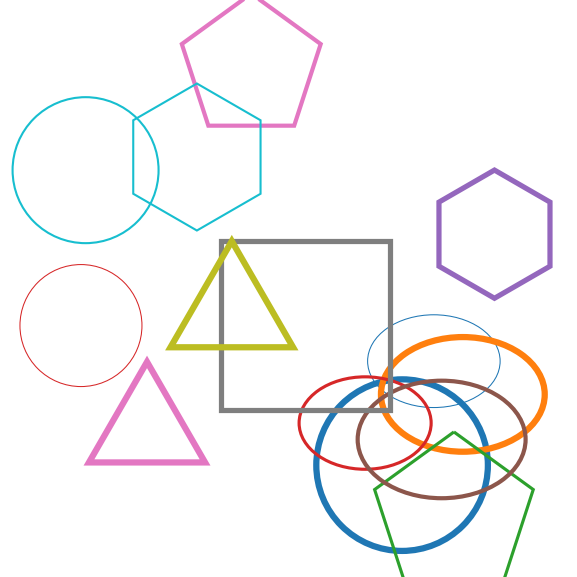[{"shape": "circle", "thickness": 3, "radius": 0.74, "center": [0.696, 0.194]}, {"shape": "oval", "thickness": 0.5, "radius": 0.57, "center": [0.751, 0.374]}, {"shape": "oval", "thickness": 3, "radius": 0.71, "center": [0.801, 0.316]}, {"shape": "pentagon", "thickness": 1.5, "radius": 0.72, "center": [0.786, 0.107]}, {"shape": "oval", "thickness": 1.5, "radius": 0.57, "center": [0.632, 0.267]}, {"shape": "circle", "thickness": 0.5, "radius": 0.53, "center": [0.14, 0.435]}, {"shape": "hexagon", "thickness": 2.5, "radius": 0.55, "center": [0.856, 0.594]}, {"shape": "oval", "thickness": 2, "radius": 0.73, "center": [0.765, 0.238]}, {"shape": "pentagon", "thickness": 2, "radius": 0.63, "center": [0.435, 0.884]}, {"shape": "triangle", "thickness": 3, "radius": 0.58, "center": [0.255, 0.256]}, {"shape": "square", "thickness": 2.5, "radius": 0.73, "center": [0.529, 0.435]}, {"shape": "triangle", "thickness": 3, "radius": 0.61, "center": [0.401, 0.459]}, {"shape": "circle", "thickness": 1, "radius": 0.63, "center": [0.148, 0.704]}, {"shape": "hexagon", "thickness": 1, "radius": 0.64, "center": [0.341, 0.727]}]